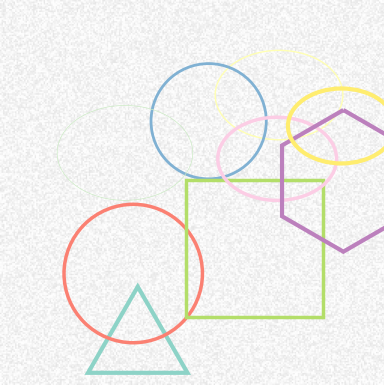[{"shape": "triangle", "thickness": 3, "radius": 0.75, "center": [0.358, 0.106]}, {"shape": "oval", "thickness": 1, "radius": 0.83, "center": [0.725, 0.753]}, {"shape": "circle", "thickness": 2.5, "radius": 0.9, "center": [0.346, 0.29]}, {"shape": "circle", "thickness": 2, "radius": 0.75, "center": [0.542, 0.685]}, {"shape": "square", "thickness": 2.5, "radius": 0.89, "center": [0.661, 0.354]}, {"shape": "oval", "thickness": 2.5, "radius": 0.77, "center": [0.72, 0.587]}, {"shape": "hexagon", "thickness": 3, "radius": 0.92, "center": [0.892, 0.53]}, {"shape": "oval", "thickness": 0.5, "radius": 0.88, "center": [0.325, 0.603]}, {"shape": "oval", "thickness": 3, "radius": 0.7, "center": [0.887, 0.673]}]